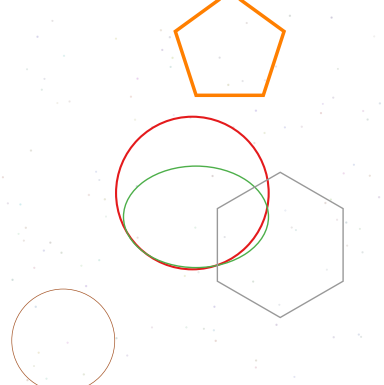[{"shape": "circle", "thickness": 1.5, "radius": 0.99, "center": [0.5, 0.499]}, {"shape": "oval", "thickness": 1, "radius": 0.94, "center": [0.509, 0.437]}, {"shape": "pentagon", "thickness": 2.5, "radius": 0.74, "center": [0.597, 0.873]}, {"shape": "circle", "thickness": 0.5, "radius": 0.67, "center": [0.164, 0.116]}, {"shape": "hexagon", "thickness": 1, "radius": 0.94, "center": [0.728, 0.364]}]